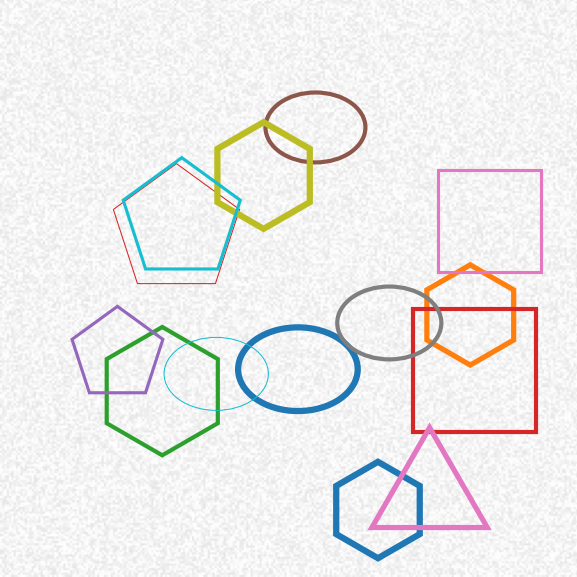[{"shape": "hexagon", "thickness": 3, "radius": 0.42, "center": [0.655, 0.116]}, {"shape": "oval", "thickness": 3, "radius": 0.52, "center": [0.516, 0.36]}, {"shape": "hexagon", "thickness": 2.5, "radius": 0.43, "center": [0.814, 0.454]}, {"shape": "hexagon", "thickness": 2, "radius": 0.56, "center": [0.281, 0.322]}, {"shape": "square", "thickness": 2, "radius": 0.53, "center": [0.822, 0.357]}, {"shape": "pentagon", "thickness": 0.5, "radius": 0.57, "center": [0.306, 0.601]}, {"shape": "pentagon", "thickness": 1.5, "radius": 0.41, "center": [0.203, 0.386]}, {"shape": "oval", "thickness": 2, "radius": 0.43, "center": [0.546, 0.778]}, {"shape": "triangle", "thickness": 2.5, "radius": 0.58, "center": [0.744, 0.143]}, {"shape": "square", "thickness": 1.5, "radius": 0.44, "center": [0.847, 0.617]}, {"shape": "oval", "thickness": 2, "radius": 0.45, "center": [0.674, 0.44]}, {"shape": "hexagon", "thickness": 3, "radius": 0.46, "center": [0.456, 0.695]}, {"shape": "pentagon", "thickness": 1.5, "radius": 0.53, "center": [0.315, 0.62]}, {"shape": "oval", "thickness": 0.5, "radius": 0.45, "center": [0.374, 0.352]}]